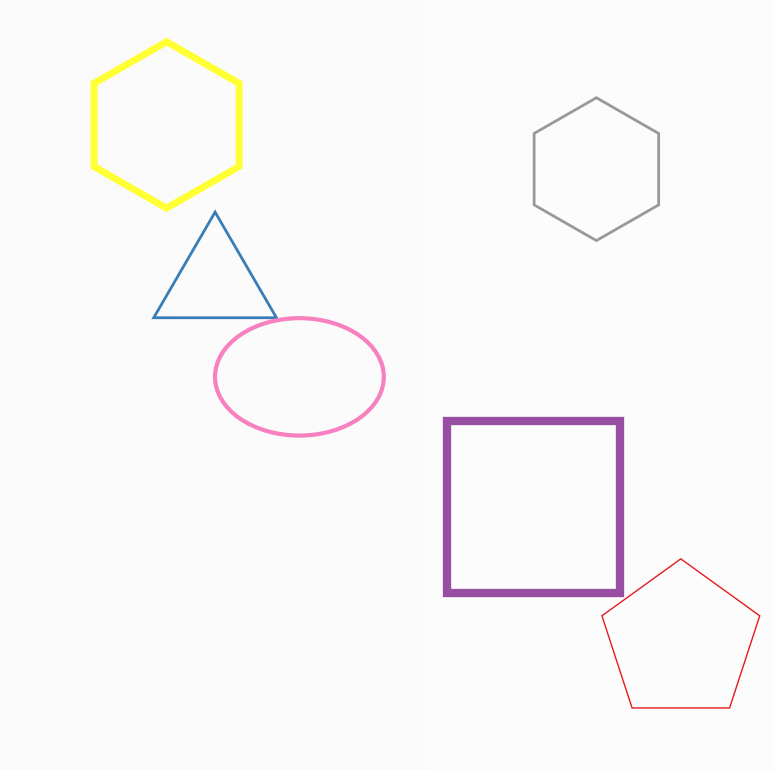[{"shape": "pentagon", "thickness": 0.5, "radius": 0.54, "center": [0.878, 0.167]}, {"shape": "triangle", "thickness": 1, "radius": 0.46, "center": [0.278, 0.633]}, {"shape": "square", "thickness": 3, "radius": 0.56, "center": [0.689, 0.342]}, {"shape": "hexagon", "thickness": 2.5, "radius": 0.54, "center": [0.215, 0.838]}, {"shape": "oval", "thickness": 1.5, "radius": 0.54, "center": [0.386, 0.511]}, {"shape": "hexagon", "thickness": 1, "radius": 0.46, "center": [0.77, 0.78]}]